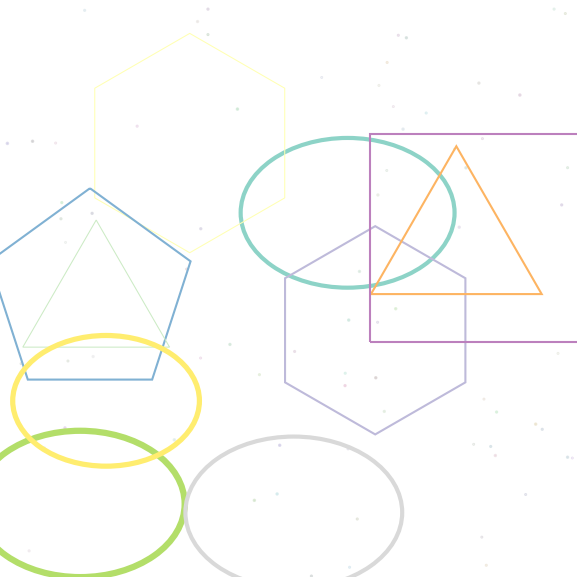[{"shape": "oval", "thickness": 2, "radius": 0.93, "center": [0.602, 0.631]}, {"shape": "hexagon", "thickness": 0.5, "radius": 0.95, "center": [0.329, 0.751]}, {"shape": "hexagon", "thickness": 1, "radius": 0.9, "center": [0.65, 0.427]}, {"shape": "pentagon", "thickness": 1, "radius": 0.92, "center": [0.156, 0.49]}, {"shape": "triangle", "thickness": 1, "radius": 0.85, "center": [0.79, 0.575]}, {"shape": "oval", "thickness": 3, "radius": 0.91, "center": [0.139, 0.127]}, {"shape": "oval", "thickness": 2, "radius": 0.94, "center": [0.509, 0.112]}, {"shape": "square", "thickness": 1, "radius": 0.9, "center": [0.821, 0.586]}, {"shape": "triangle", "thickness": 0.5, "radius": 0.73, "center": [0.167, 0.471]}, {"shape": "oval", "thickness": 2.5, "radius": 0.81, "center": [0.184, 0.305]}]